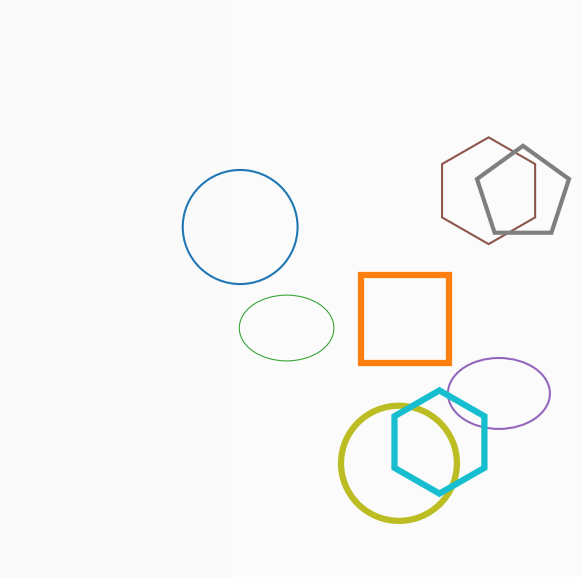[{"shape": "circle", "thickness": 1, "radius": 0.49, "center": [0.413, 0.606]}, {"shape": "square", "thickness": 3, "radius": 0.38, "center": [0.697, 0.447]}, {"shape": "oval", "thickness": 0.5, "radius": 0.41, "center": [0.493, 0.431]}, {"shape": "oval", "thickness": 1, "radius": 0.44, "center": [0.858, 0.318]}, {"shape": "hexagon", "thickness": 1, "radius": 0.46, "center": [0.841, 0.669]}, {"shape": "pentagon", "thickness": 2, "radius": 0.42, "center": [0.9, 0.663]}, {"shape": "circle", "thickness": 3, "radius": 0.5, "center": [0.686, 0.197]}, {"shape": "hexagon", "thickness": 3, "radius": 0.45, "center": [0.756, 0.234]}]